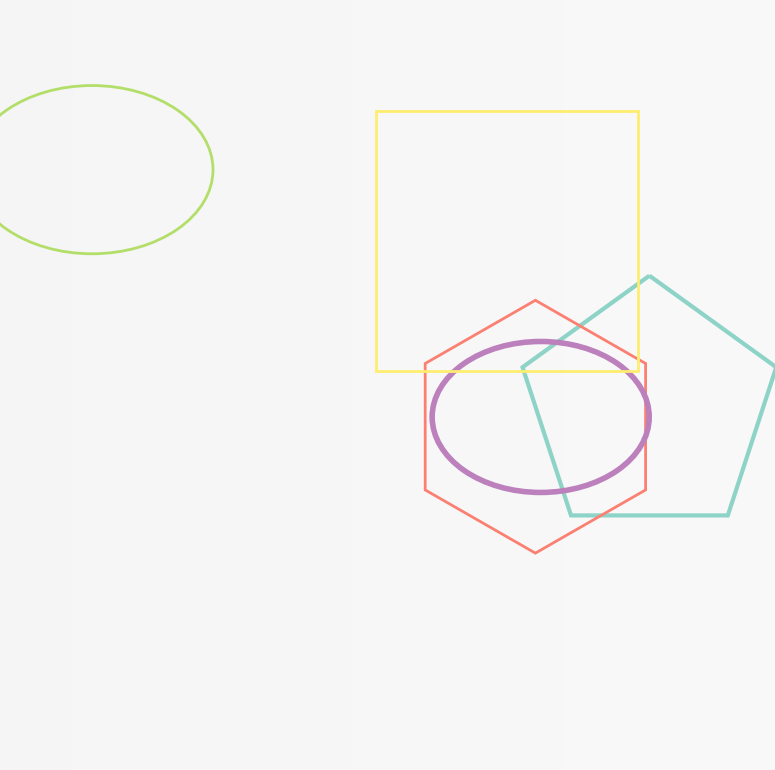[{"shape": "pentagon", "thickness": 1.5, "radius": 0.86, "center": [0.838, 0.47]}, {"shape": "hexagon", "thickness": 1, "radius": 0.82, "center": [0.691, 0.446]}, {"shape": "oval", "thickness": 1, "radius": 0.78, "center": [0.119, 0.78]}, {"shape": "oval", "thickness": 2, "radius": 0.7, "center": [0.698, 0.458]}, {"shape": "square", "thickness": 1, "radius": 0.85, "center": [0.654, 0.687]}]